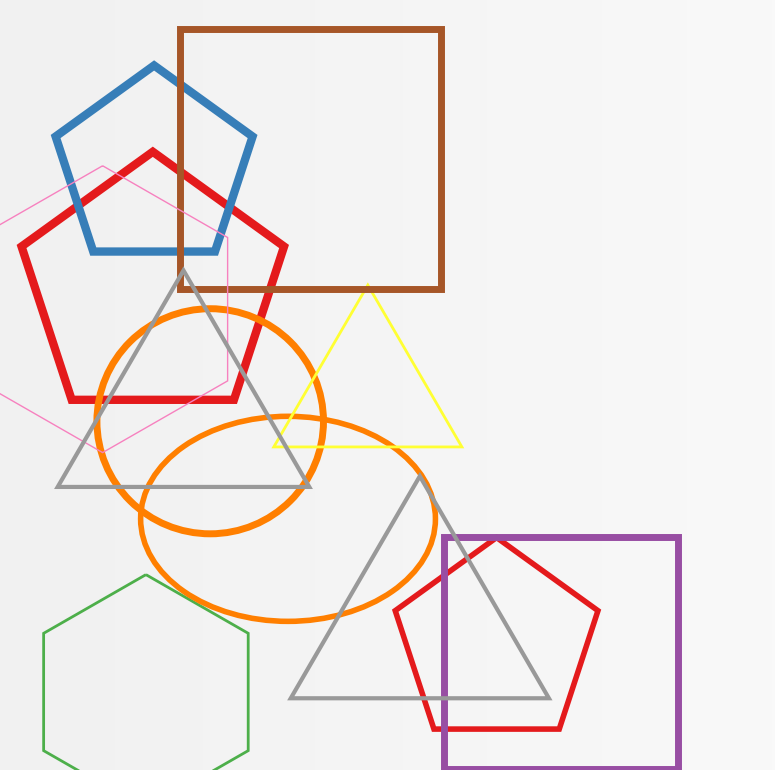[{"shape": "pentagon", "thickness": 3, "radius": 0.89, "center": [0.197, 0.625]}, {"shape": "pentagon", "thickness": 2, "radius": 0.69, "center": [0.641, 0.164]}, {"shape": "pentagon", "thickness": 3, "radius": 0.67, "center": [0.199, 0.781]}, {"shape": "hexagon", "thickness": 1, "radius": 0.76, "center": [0.188, 0.101]}, {"shape": "square", "thickness": 2.5, "radius": 0.75, "center": [0.724, 0.152]}, {"shape": "oval", "thickness": 2, "radius": 0.95, "center": [0.372, 0.326]}, {"shape": "circle", "thickness": 2.5, "radius": 0.73, "center": [0.271, 0.453]}, {"shape": "triangle", "thickness": 1, "radius": 0.7, "center": [0.475, 0.49]}, {"shape": "square", "thickness": 2.5, "radius": 0.84, "center": [0.401, 0.794]}, {"shape": "hexagon", "thickness": 0.5, "radius": 0.93, "center": [0.132, 0.598]}, {"shape": "triangle", "thickness": 1.5, "radius": 0.94, "center": [0.237, 0.461]}, {"shape": "triangle", "thickness": 1.5, "radius": 0.96, "center": [0.542, 0.189]}]